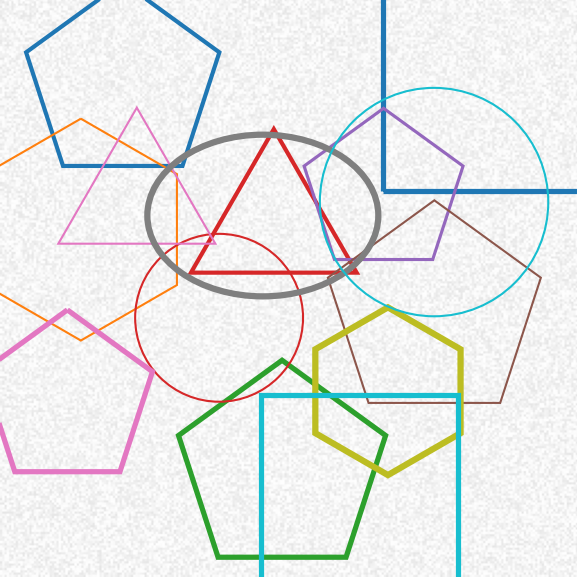[{"shape": "pentagon", "thickness": 2, "radius": 0.88, "center": [0.213, 0.854]}, {"shape": "square", "thickness": 2.5, "radius": 0.98, "center": [0.859, 0.865]}, {"shape": "hexagon", "thickness": 1, "radius": 0.96, "center": [0.14, 0.602]}, {"shape": "pentagon", "thickness": 2.5, "radius": 0.94, "center": [0.488, 0.187]}, {"shape": "triangle", "thickness": 2, "radius": 0.83, "center": [0.474, 0.61]}, {"shape": "circle", "thickness": 1, "radius": 0.73, "center": [0.379, 0.449]}, {"shape": "pentagon", "thickness": 1.5, "radius": 0.72, "center": [0.664, 0.667]}, {"shape": "pentagon", "thickness": 1, "radius": 0.97, "center": [0.752, 0.458]}, {"shape": "triangle", "thickness": 1, "radius": 0.78, "center": [0.237, 0.656]}, {"shape": "pentagon", "thickness": 2.5, "radius": 0.77, "center": [0.117, 0.308]}, {"shape": "oval", "thickness": 3, "radius": 1.0, "center": [0.455, 0.626]}, {"shape": "hexagon", "thickness": 3, "radius": 0.73, "center": [0.672, 0.322]}, {"shape": "square", "thickness": 2.5, "radius": 0.85, "center": [0.622, 0.145]}, {"shape": "circle", "thickness": 1, "radius": 0.99, "center": [0.752, 0.649]}]